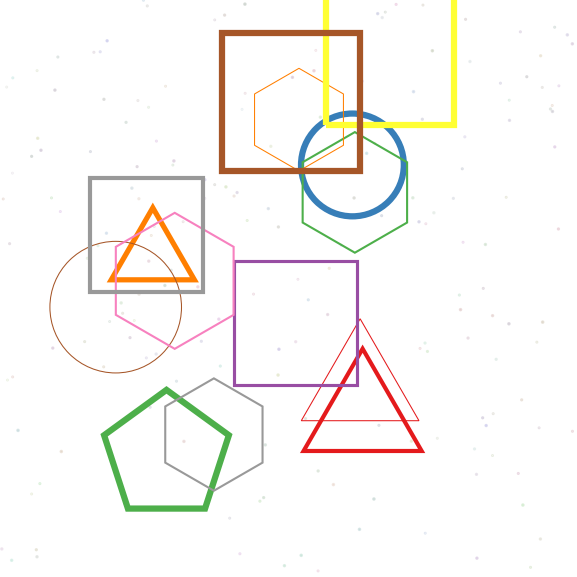[{"shape": "triangle", "thickness": 2, "radius": 0.59, "center": [0.628, 0.277]}, {"shape": "triangle", "thickness": 0.5, "radius": 0.59, "center": [0.624, 0.329]}, {"shape": "circle", "thickness": 3, "radius": 0.44, "center": [0.61, 0.714]}, {"shape": "pentagon", "thickness": 3, "radius": 0.57, "center": [0.288, 0.21]}, {"shape": "hexagon", "thickness": 1, "radius": 0.52, "center": [0.614, 0.666]}, {"shape": "square", "thickness": 1.5, "radius": 0.54, "center": [0.512, 0.44]}, {"shape": "triangle", "thickness": 2.5, "radius": 0.42, "center": [0.265, 0.556]}, {"shape": "hexagon", "thickness": 0.5, "radius": 0.44, "center": [0.518, 0.792]}, {"shape": "square", "thickness": 3, "radius": 0.55, "center": [0.675, 0.893]}, {"shape": "square", "thickness": 3, "radius": 0.6, "center": [0.504, 0.822]}, {"shape": "circle", "thickness": 0.5, "radius": 0.57, "center": [0.2, 0.467]}, {"shape": "hexagon", "thickness": 1, "radius": 0.59, "center": [0.303, 0.513]}, {"shape": "hexagon", "thickness": 1, "radius": 0.49, "center": [0.37, 0.247]}, {"shape": "square", "thickness": 2, "radius": 0.49, "center": [0.253, 0.592]}]